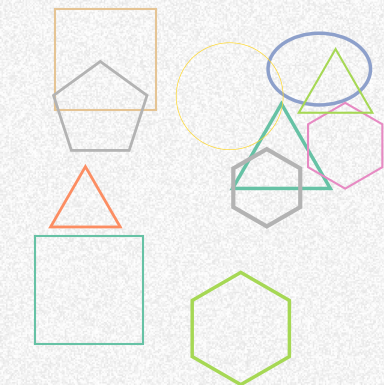[{"shape": "square", "thickness": 1.5, "radius": 0.7, "center": [0.231, 0.247]}, {"shape": "triangle", "thickness": 2.5, "radius": 0.73, "center": [0.731, 0.584]}, {"shape": "triangle", "thickness": 2, "radius": 0.52, "center": [0.222, 0.463]}, {"shape": "oval", "thickness": 2.5, "radius": 0.67, "center": [0.829, 0.821]}, {"shape": "hexagon", "thickness": 1.5, "radius": 0.56, "center": [0.897, 0.621]}, {"shape": "triangle", "thickness": 1.5, "radius": 0.55, "center": [0.872, 0.762]}, {"shape": "hexagon", "thickness": 2.5, "radius": 0.73, "center": [0.625, 0.147]}, {"shape": "circle", "thickness": 0.5, "radius": 0.69, "center": [0.597, 0.75]}, {"shape": "square", "thickness": 1.5, "radius": 0.66, "center": [0.273, 0.847]}, {"shape": "hexagon", "thickness": 3, "radius": 0.5, "center": [0.693, 0.512]}, {"shape": "pentagon", "thickness": 2, "radius": 0.64, "center": [0.26, 0.713]}]